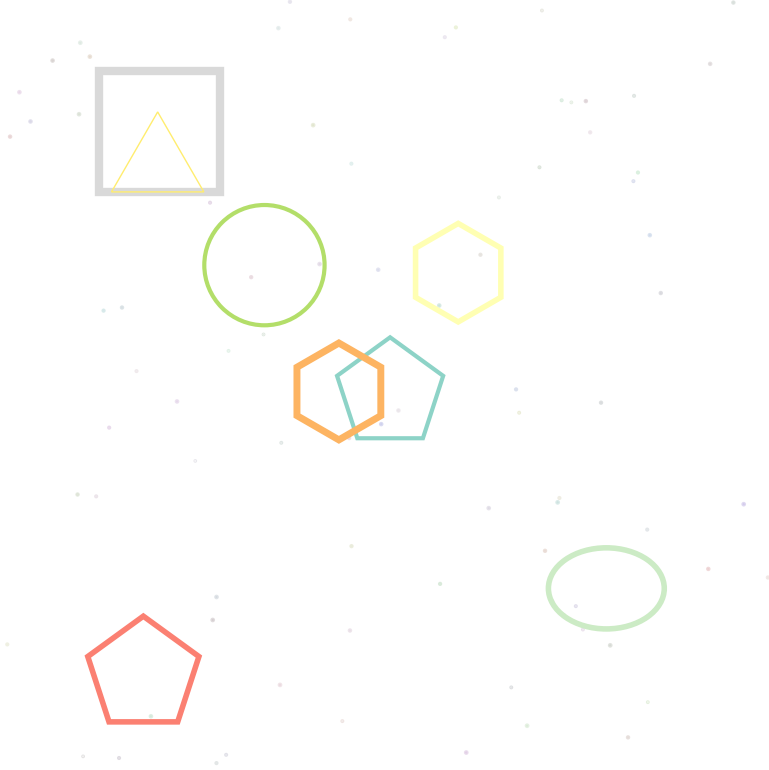[{"shape": "pentagon", "thickness": 1.5, "radius": 0.36, "center": [0.507, 0.489]}, {"shape": "hexagon", "thickness": 2, "radius": 0.32, "center": [0.595, 0.646]}, {"shape": "pentagon", "thickness": 2, "radius": 0.38, "center": [0.186, 0.124]}, {"shape": "hexagon", "thickness": 2.5, "radius": 0.31, "center": [0.44, 0.492]}, {"shape": "circle", "thickness": 1.5, "radius": 0.39, "center": [0.343, 0.656]}, {"shape": "square", "thickness": 3, "radius": 0.39, "center": [0.207, 0.829]}, {"shape": "oval", "thickness": 2, "radius": 0.38, "center": [0.787, 0.236]}, {"shape": "triangle", "thickness": 0.5, "radius": 0.35, "center": [0.205, 0.785]}]